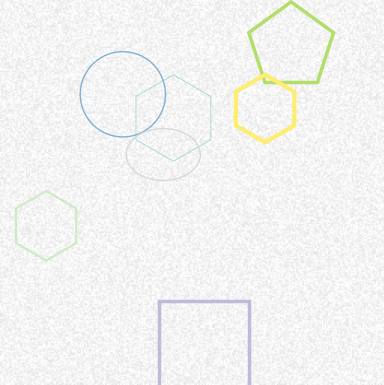[{"shape": "hexagon", "thickness": 0.5, "radius": 0.56, "center": [0.45, 0.693]}, {"shape": "square", "thickness": 2.5, "radius": 0.58, "center": [0.53, 0.101]}, {"shape": "circle", "thickness": 1, "radius": 0.55, "center": [0.319, 0.755]}, {"shape": "pentagon", "thickness": 2.5, "radius": 0.58, "center": [0.756, 0.879]}, {"shape": "oval", "thickness": 1, "radius": 0.48, "center": [0.424, 0.599]}, {"shape": "hexagon", "thickness": 1.5, "radius": 0.45, "center": [0.12, 0.414]}, {"shape": "hexagon", "thickness": 3, "radius": 0.44, "center": [0.689, 0.718]}]